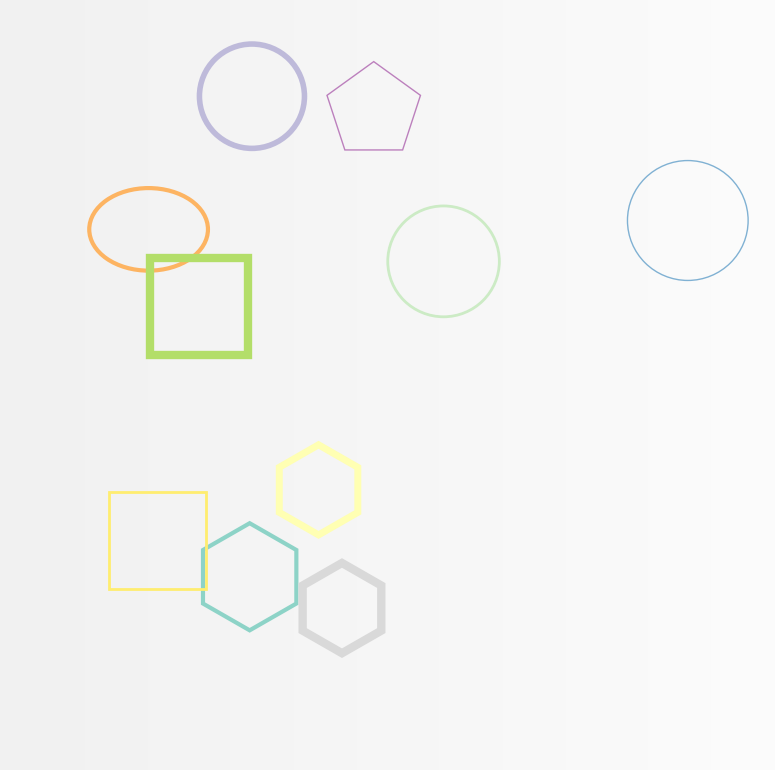[{"shape": "hexagon", "thickness": 1.5, "radius": 0.35, "center": [0.322, 0.251]}, {"shape": "hexagon", "thickness": 2.5, "radius": 0.29, "center": [0.411, 0.364]}, {"shape": "circle", "thickness": 2, "radius": 0.34, "center": [0.325, 0.875]}, {"shape": "circle", "thickness": 0.5, "radius": 0.39, "center": [0.887, 0.714]}, {"shape": "oval", "thickness": 1.5, "radius": 0.38, "center": [0.192, 0.702]}, {"shape": "square", "thickness": 3, "radius": 0.32, "center": [0.257, 0.601]}, {"shape": "hexagon", "thickness": 3, "radius": 0.29, "center": [0.441, 0.21]}, {"shape": "pentagon", "thickness": 0.5, "radius": 0.32, "center": [0.482, 0.857]}, {"shape": "circle", "thickness": 1, "radius": 0.36, "center": [0.572, 0.661]}, {"shape": "square", "thickness": 1, "radius": 0.32, "center": [0.203, 0.298]}]